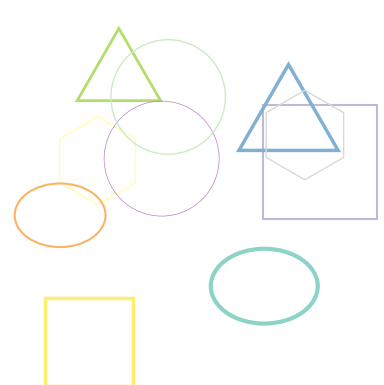[{"shape": "oval", "thickness": 3, "radius": 0.69, "center": [0.686, 0.257]}, {"shape": "hexagon", "thickness": 1, "radius": 0.57, "center": [0.253, 0.583]}, {"shape": "square", "thickness": 1.5, "radius": 0.74, "center": [0.832, 0.579]}, {"shape": "triangle", "thickness": 2.5, "radius": 0.74, "center": [0.749, 0.684]}, {"shape": "oval", "thickness": 1.5, "radius": 0.59, "center": [0.156, 0.441]}, {"shape": "triangle", "thickness": 2, "radius": 0.63, "center": [0.309, 0.801]}, {"shape": "hexagon", "thickness": 1, "radius": 0.58, "center": [0.792, 0.649]}, {"shape": "circle", "thickness": 0.5, "radius": 0.75, "center": [0.42, 0.588]}, {"shape": "circle", "thickness": 1, "radius": 0.74, "center": [0.437, 0.748]}, {"shape": "square", "thickness": 2.5, "radius": 0.57, "center": [0.232, 0.112]}]